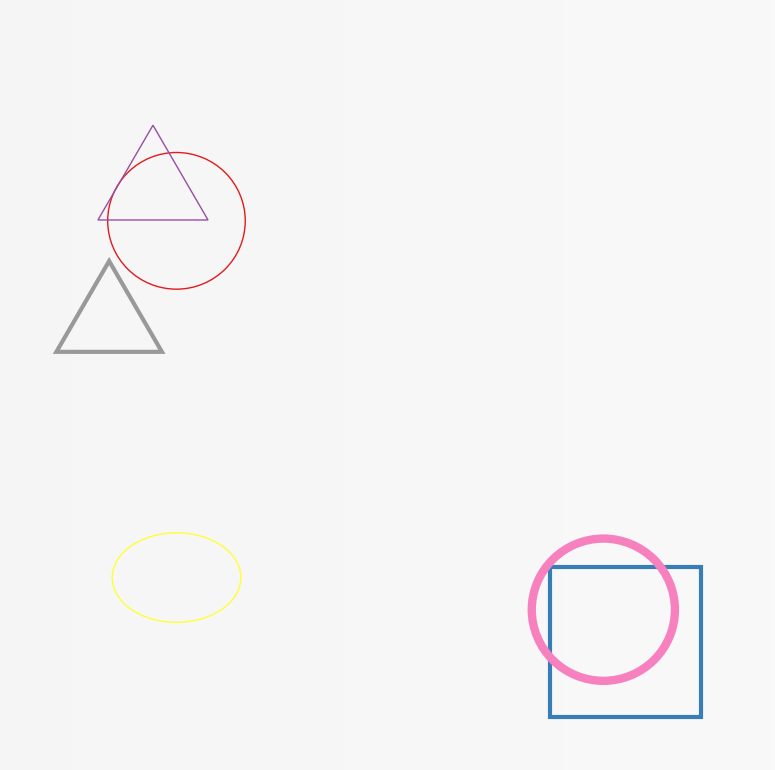[{"shape": "circle", "thickness": 0.5, "radius": 0.44, "center": [0.228, 0.713]}, {"shape": "square", "thickness": 1.5, "radius": 0.49, "center": [0.807, 0.166]}, {"shape": "triangle", "thickness": 0.5, "radius": 0.41, "center": [0.197, 0.755]}, {"shape": "oval", "thickness": 0.5, "radius": 0.41, "center": [0.228, 0.25]}, {"shape": "circle", "thickness": 3, "radius": 0.46, "center": [0.779, 0.208]}, {"shape": "triangle", "thickness": 1.5, "radius": 0.39, "center": [0.141, 0.582]}]